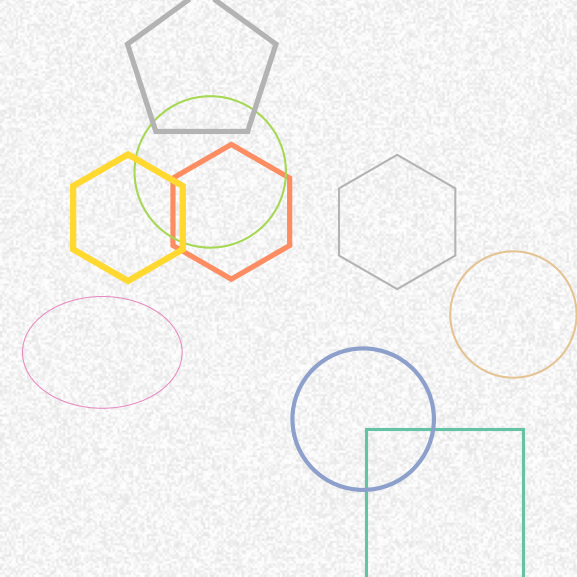[{"shape": "square", "thickness": 1.5, "radius": 0.68, "center": [0.77, 0.12]}, {"shape": "hexagon", "thickness": 2.5, "radius": 0.58, "center": [0.401, 0.632]}, {"shape": "circle", "thickness": 2, "radius": 0.61, "center": [0.629, 0.273]}, {"shape": "oval", "thickness": 0.5, "radius": 0.69, "center": [0.177, 0.389]}, {"shape": "circle", "thickness": 1, "radius": 0.66, "center": [0.364, 0.701]}, {"shape": "hexagon", "thickness": 3, "radius": 0.55, "center": [0.222, 0.622]}, {"shape": "circle", "thickness": 1, "radius": 0.55, "center": [0.889, 0.455]}, {"shape": "hexagon", "thickness": 1, "radius": 0.58, "center": [0.688, 0.615]}, {"shape": "pentagon", "thickness": 2.5, "radius": 0.68, "center": [0.349, 0.881]}]